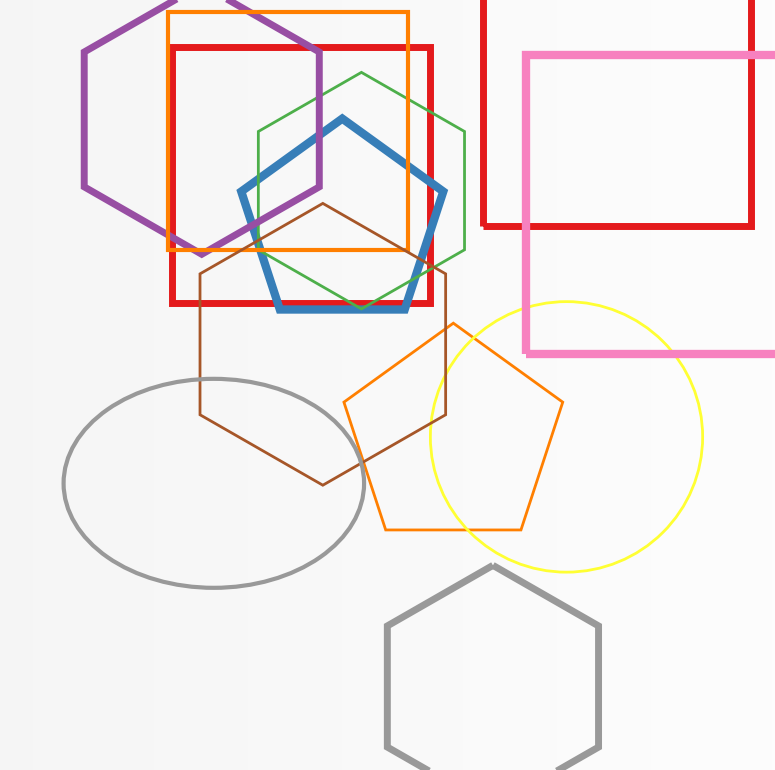[{"shape": "square", "thickness": 2.5, "radius": 0.83, "center": [0.388, 0.773]}, {"shape": "square", "thickness": 2.5, "radius": 0.86, "center": [0.796, 0.878]}, {"shape": "pentagon", "thickness": 3, "radius": 0.69, "center": [0.442, 0.709]}, {"shape": "hexagon", "thickness": 1, "radius": 0.77, "center": [0.466, 0.752]}, {"shape": "hexagon", "thickness": 2.5, "radius": 0.88, "center": [0.26, 0.845]}, {"shape": "square", "thickness": 1.5, "radius": 0.77, "center": [0.372, 0.83]}, {"shape": "pentagon", "thickness": 1, "radius": 0.74, "center": [0.585, 0.432]}, {"shape": "circle", "thickness": 1, "radius": 0.88, "center": [0.731, 0.433]}, {"shape": "hexagon", "thickness": 1, "radius": 0.91, "center": [0.417, 0.553]}, {"shape": "square", "thickness": 3, "radius": 0.97, "center": [0.873, 0.734]}, {"shape": "hexagon", "thickness": 2.5, "radius": 0.79, "center": [0.636, 0.108]}, {"shape": "oval", "thickness": 1.5, "radius": 0.97, "center": [0.276, 0.372]}]